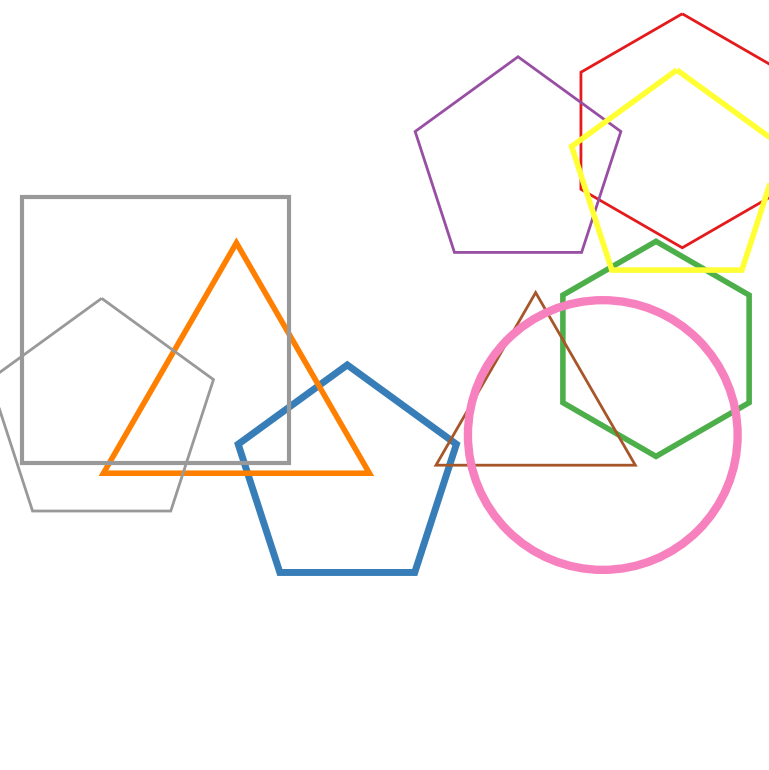[{"shape": "hexagon", "thickness": 1, "radius": 0.76, "center": [0.886, 0.83]}, {"shape": "pentagon", "thickness": 2.5, "radius": 0.74, "center": [0.451, 0.377]}, {"shape": "hexagon", "thickness": 2, "radius": 0.7, "center": [0.852, 0.547]}, {"shape": "pentagon", "thickness": 1, "radius": 0.7, "center": [0.673, 0.786]}, {"shape": "triangle", "thickness": 2, "radius": 1.0, "center": [0.307, 0.485]}, {"shape": "pentagon", "thickness": 2, "radius": 0.72, "center": [0.879, 0.765]}, {"shape": "triangle", "thickness": 1, "radius": 0.75, "center": [0.696, 0.471]}, {"shape": "circle", "thickness": 3, "radius": 0.88, "center": [0.783, 0.435]}, {"shape": "square", "thickness": 1.5, "radius": 0.87, "center": [0.202, 0.572]}, {"shape": "pentagon", "thickness": 1, "radius": 0.76, "center": [0.132, 0.46]}]